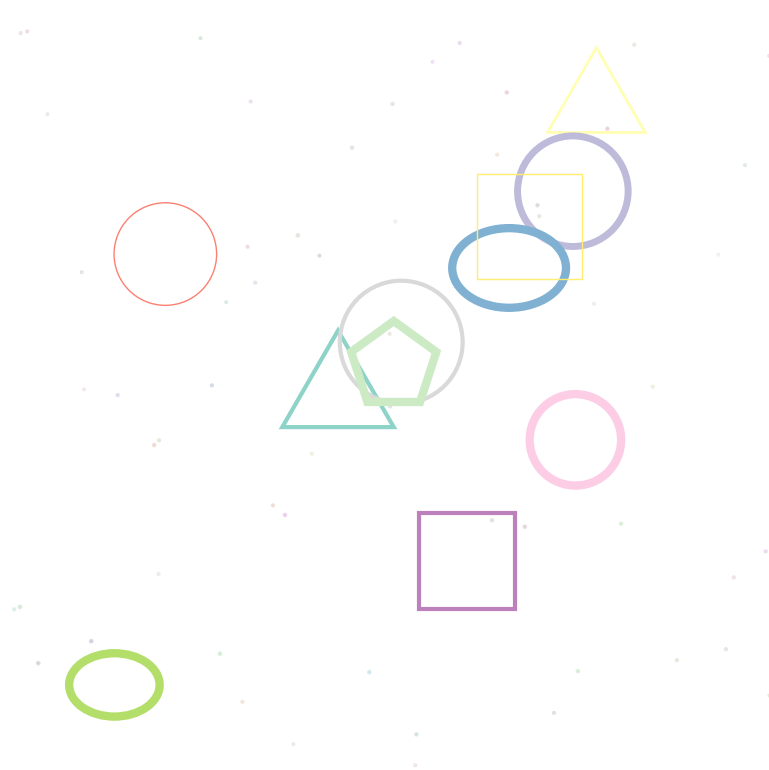[{"shape": "triangle", "thickness": 1.5, "radius": 0.42, "center": [0.439, 0.487]}, {"shape": "triangle", "thickness": 1, "radius": 0.37, "center": [0.775, 0.865]}, {"shape": "circle", "thickness": 2.5, "radius": 0.36, "center": [0.744, 0.752]}, {"shape": "circle", "thickness": 0.5, "radius": 0.33, "center": [0.215, 0.67]}, {"shape": "oval", "thickness": 3, "radius": 0.37, "center": [0.661, 0.652]}, {"shape": "oval", "thickness": 3, "radius": 0.29, "center": [0.149, 0.111]}, {"shape": "circle", "thickness": 3, "radius": 0.3, "center": [0.747, 0.429]}, {"shape": "circle", "thickness": 1.5, "radius": 0.4, "center": [0.521, 0.556]}, {"shape": "square", "thickness": 1.5, "radius": 0.31, "center": [0.607, 0.272]}, {"shape": "pentagon", "thickness": 3, "radius": 0.29, "center": [0.511, 0.525]}, {"shape": "square", "thickness": 0.5, "radius": 0.34, "center": [0.688, 0.706]}]